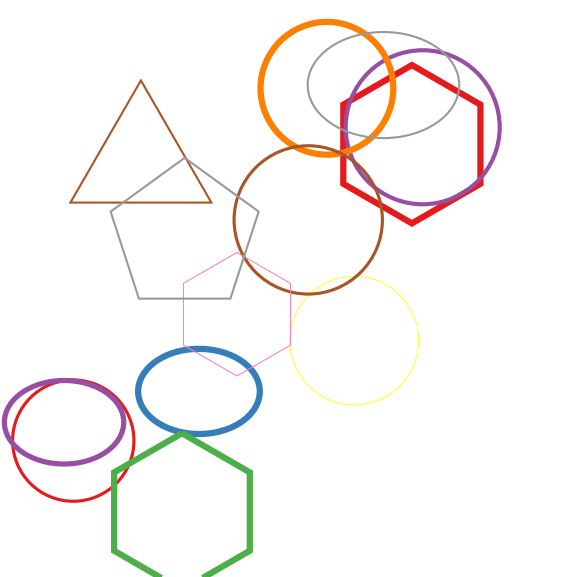[{"shape": "circle", "thickness": 1.5, "radius": 0.53, "center": [0.127, 0.236]}, {"shape": "hexagon", "thickness": 3, "radius": 0.69, "center": [0.713, 0.749]}, {"shape": "oval", "thickness": 3, "radius": 0.53, "center": [0.345, 0.321]}, {"shape": "hexagon", "thickness": 3, "radius": 0.68, "center": [0.315, 0.113]}, {"shape": "circle", "thickness": 2, "radius": 0.67, "center": [0.732, 0.779]}, {"shape": "oval", "thickness": 2.5, "radius": 0.52, "center": [0.111, 0.268]}, {"shape": "circle", "thickness": 3, "radius": 0.57, "center": [0.566, 0.846]}, {"shape": "circle", "thickness": 0.5, "radius": 0.56, "center": [0.613, 0.409]}, {"shape": "triangle", "thickness": 1, "radius": 0.7, "center": [0.244, 0.719]}, {"shape": "circle", "thickness": 1.5, "radius": 0.64, "center": [0.534, 0.618]}, {"shape": "hexagon", "thickness": 0.5, "radius": 0.53, "center": [0.41, 0.455]}, {"shape": "pentagon", "thickness": 1, "radius": 0.67, "center": [0.32, 0.591]}, {"shape": "oval", "thickness": 1, "radius": 0.66, "center": [0.664, 0.852]}]